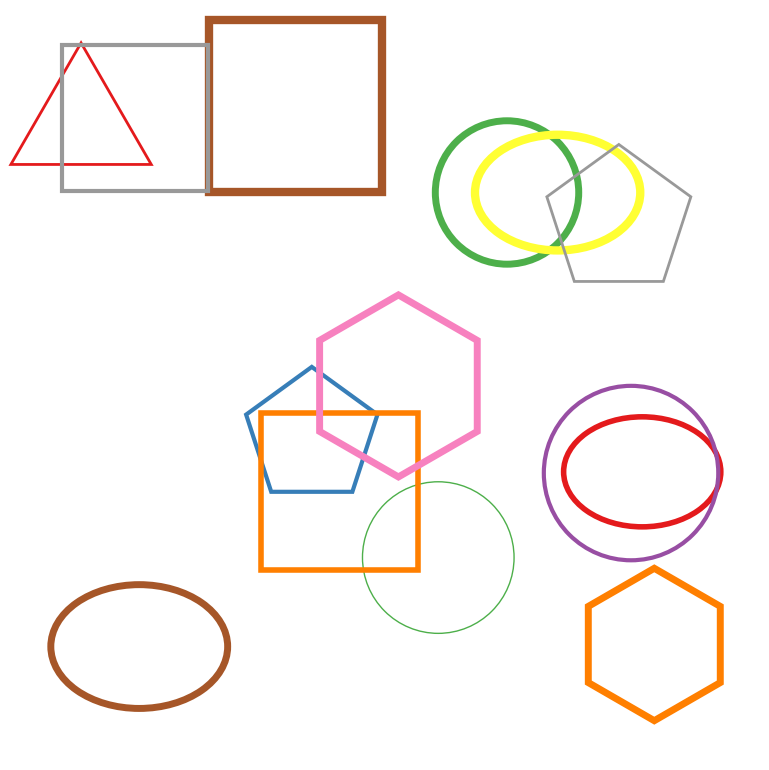[{"shape": "oval", "thickness": 2, "radius": 0.51, "center": [0.834, 0.387]}, {"shape": "triangle", "thickness": 1, "radius": 0.53, "center": [0.105, 0.839]}, {"shape": "pentagon", "thickness": 1.5, "radius": 0.45, "center": [0.405, 0.434]}, {"shape": "circle", "thickness": 0.5, "radius": 0.49, "center": [0.569, 0.276]}, {"shape": "circle", "thickness": 2.5, "radius": 0.47, "center": [0.658, 0.75]}, {"shape": "circle", "thickness": 1.5, "radius": 0.57, "center": [0.82, 0.386]}, {"shape": "hexagon", "thickness": 2.5, "radius": 0.49, "center": [0.85, 0.163]}, {"shape": "square", "thickness": 2, "radius": 0.51, "center": [0.441, 0.362]}, {"shape": "oval", "thickness": 3, "radius": 0.54, "center": [0.724, 0.75]}, {"shape": "square", "thickness": 3, "radius": 0.56, "center": [0.384, 0.862]}, {"shape": "oval", "thickness": 2.5, "radius": 0.57, "center": [0.181, 0.16]}, {"shape": "hexagon", "thickness": 2.5, "radius": 0.59, "center": [0.517, 0.499]}, {"shape": "pentagon", "thickness": 1, "radius": 0.49, "center": [0.804, 0.714]}, {"shape": "square", "thickness": 1.5, "radius": 0.47, "center": [0.175, 0.847]}]